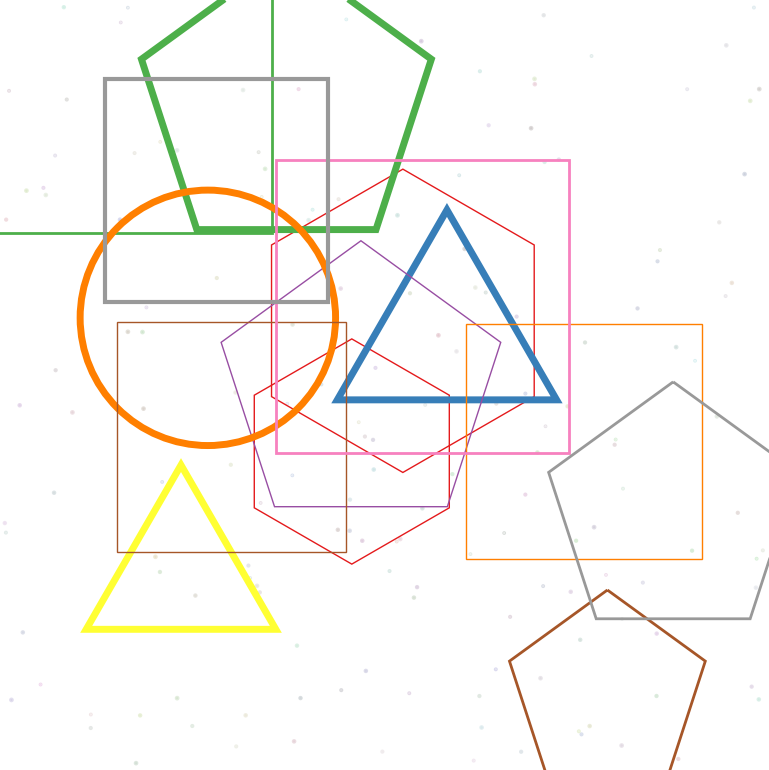[{"shape": "hexagon", "thickness": 0.5, "radius": 0.73, "center": [0.457, 0.414]}, {"shape": "hexagon", "thickness": 0.5, "radius": 0.98, "center": [0.523, 0.583]}, {"shape": "triangle", "thickness": 2.5, "radius": 0.82, "center": [0.58, 0.563]}, {"shape": "pentagon", "thickness": 2.5, "radius": 0.99, "center": [0.372, 0.862]}, {"shape": "square", "thickness": 1, "radius": 0.91, "center": [0.172, 0.879]}, {"shape": "pentagon", "thickness": 0.5, "radius": 0.95, "center": [0.469, 0.496]}, {"shape": "square", "thickness": 0.5, "radius": 0.76, "center": [0.758, 0.426]}, {"shape": "circle", "thickness": 2.5, "radius": 0.83, "center": [0.27, 0.587]}, {"shape": "triangle", "thickness": 2.5, "radius": 0.71, "center": [0.235, 0.254]}, {"shape": "pentagon", "thickness": 1, "radius": 0.67, "center": [0.789, 0.1]}, {"shape": "square", "thickness": 0.5, "radius": 0.75, "center": [0.301, 0.433]}, {"shape": "square", "thickness": 1, "radius": 0.95, "center": [0.549, 0.602]}, {"shape": "square", "thickness": 1.5, "radius": 0.72, "center": [0.281, 0.752]}, {"shape": "pentagon", "thickness": 1, "radius": 0.85, "center": [0.874, 0.334]}]